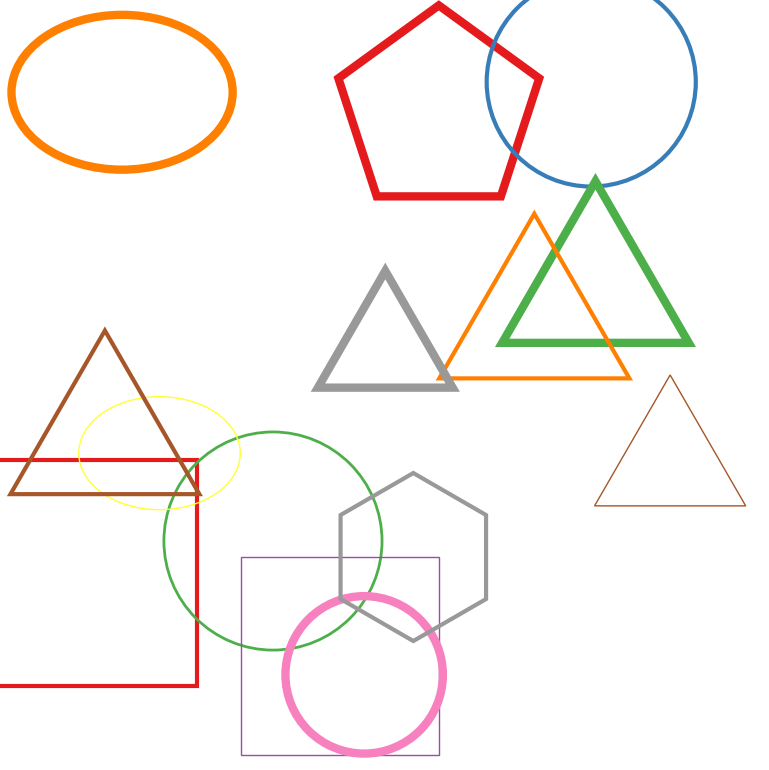[{"shape": "square", "thickness": 1.5, "radius": 0.74, "center": [0.108, 0.256]}, {"shape": "pentagon", "thickness": 3, "radius": 0.69, "center": [0.57, 0.856]}, {"shape": "circle", "thickness": 1.5, "radius": 0.68, "center": [0.768, 0.894]}, {"shape": "circle", "thickness": 1, "radius": 0.71, "center": [0.355, 0.297]}, {"shape": "triangle", "thickness": 3, "radius": 0.7, "center": [0.773, 0.625]}, {"shape": "square", "thickness": 0.5, "radius": 0.64, "center": [0.442, 0.148]}, {"shape": "triangle", "thickness": 1.5, "radius": 0.71, "center": [0.694, 0.58]}, {"shape": "oval", "thickness": 3, "radius": 0.72, "center": [0.159, 0.88]}, {"shape": "oval", "thickness": 0.5, "radius": 0.52, "center": [0.207, 0.411]}, {"shape": "triangle", "thickness": 0.5, "radius": 0.57, "center": [0.87, 0.4]}, {"shape": "triangle", "thickness": 1.5, "radius": 0.71, "center": [0.136, 0.429]}, {"shape": "circle", "thickness": 3, "radius": 0.51, "center": [0.473, 0.124]}, {"shape": "triangle", "thickness": 3, "radius": 0.51, "center": [0.5, 0.547]}, {"shape": "hexagon", "thickness": 1.5, "radius": 0.55, "center": [0.537, 0.277]}]